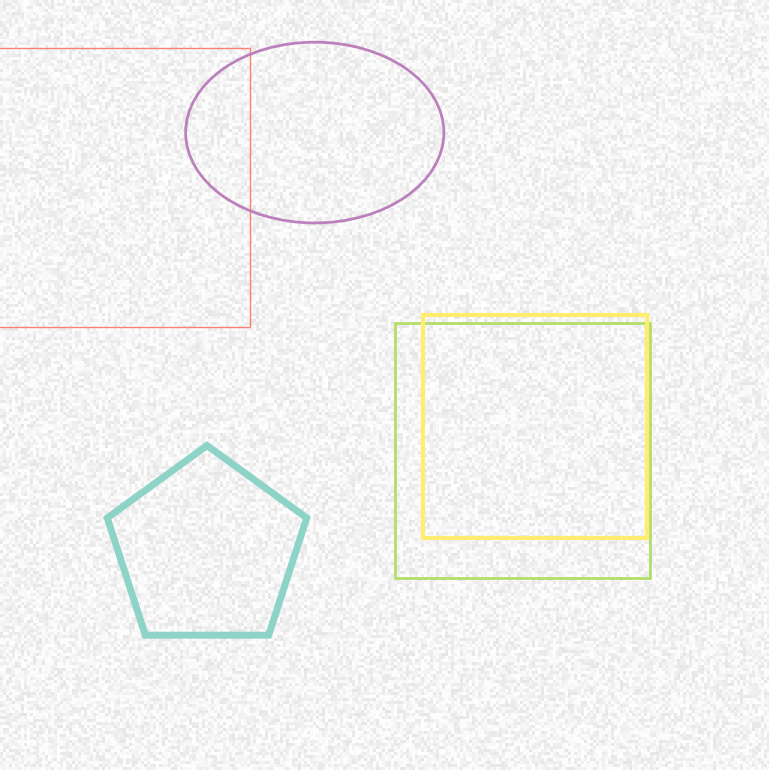[{"shape": "pentagon", "thickness": 2.5, "radius": 0.68, "center": [0.269, 0.285]}, {"shape": "square", "thickness": 0.5, "radius": 0.91, "center": [0.143, 0.756]}, {"shape": "square", "thickness": 1, "radius": 0.83, "center": [0.678, 0.415]}, {"shape": "oval", "thickness": 1, "radius": 0.84, "center": [0.409, 0.828]}, {"shape": "square", "thickness": 1.5, "radius": 0.73, "center": [0.695, 0.446]}]